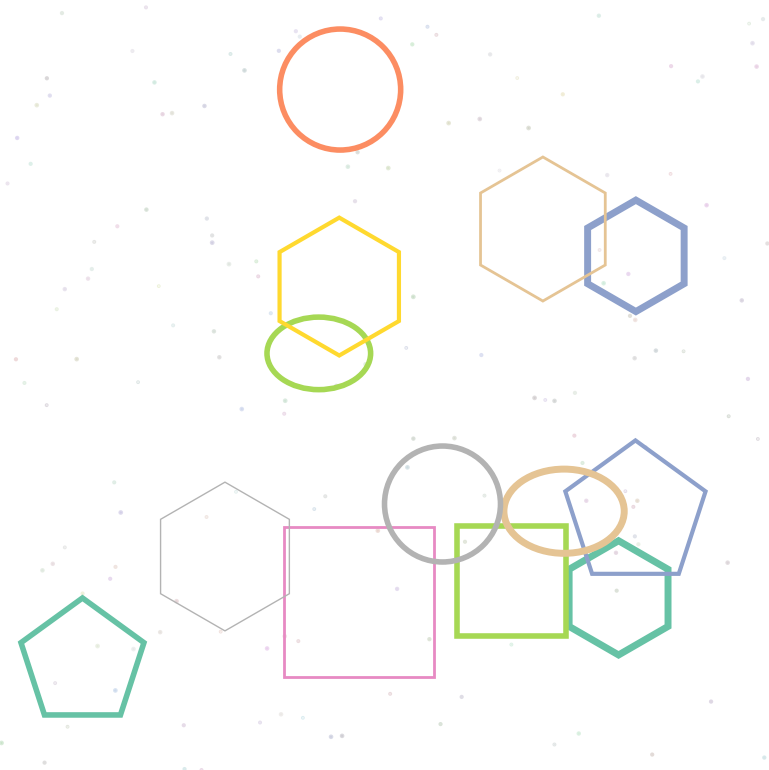[{"shape": "hexagon", "thickness": 2.5, "radius": 0.37, "center": [0.803, 0.224]}, {"shape": "pentagon", "thickness": 2, "radius": 0.42, "center": [0.107, 0.139]}, {"shape": "circle", "thickness": 2, "radius": 0.39, "center": [0.442, 0.884]}, {"shape": "hexagon", "thickness": 2.5, "radius": 0.36, "center": [0.826, 0.668]}, {"shape": "pentagon", "thickness": 1.5, "radius": 0.48, "center": [0.825, 0.332]}, {"shape": "square", "thickness": 1, "radius": 0.49, "center": [0.466, 0.219]}, {"shape": "square", "thickness": 2, "radius": 0.35, "center": [0.664, 0.246]}, {"shape": "oval", "thickness": 2, "radius": 0.34, "center": [0.414, 0.541]}, {"shape": "hexagon", "thickness": 1.5, "radius": 0.45, "center": [0.441, 0.628]}, {"shape": "oval", "thickness": 2.5, "radius": 0.39, "center": [0.733, 0.336]}, {"shape": "hexagon", "thickness": 1, "radius": 0.47, "center": [0.705, 0.703]}, {"shape": "circle", "thickness": 2, "radius": 0.38, "center": [0.575, 0.345]}, {"shape": "hexagon", "thickness": 0.5, "radius": 0.48, "center": [0.292, 0.277]}]